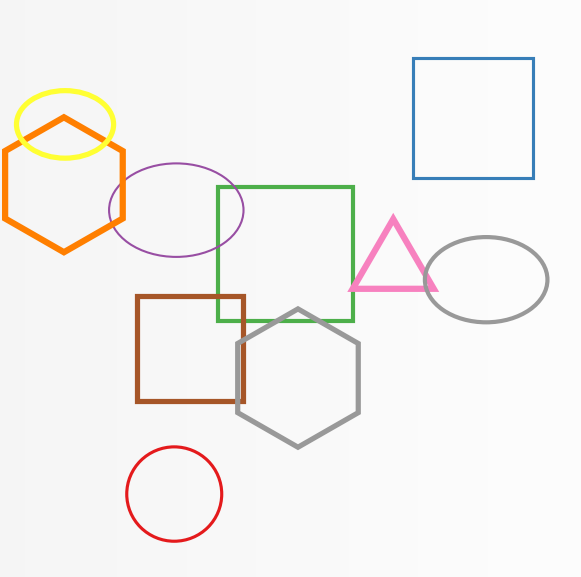[{"shape": "circle", "thickness": 1.5, "radius": 0.41, "center": [0.3, 0.144]}, {"shape": "square", "thickness": 1.5, "radius": 0.52, "center": [0.814, 0.795]}, {"shape": "square", "thickness": 2, "radius": 0.58, "center": [0.491, 0.56]}, {"shape": "oval", "thickness": 1, "radius": 0.58, "center": [0.303, 0.635]}, {"shape": "hexagon", "thickness": 3, "radius": 0.58, "center": [0.11, 0.679]}, {"shape": "oval", "thickness": 2.5, "radius": 0.42, "center": [0.112, 0.784]}, {"shape": "square", "thickness": 2.5, "radius": 0.45, "center": [0.327, 0.396]}, {"shape": "triangle", "thickness": 3, "radius": 0.4, "center": [0.677, 0.539]}, {"shape": "oval", "thickness": 2, "radius": 0.53, "center": [0.836, 0.515]}, {"shape": "hexagon", "thickness": 2.5, "radius": 0.6, "center": [0.513, 0.344]}]